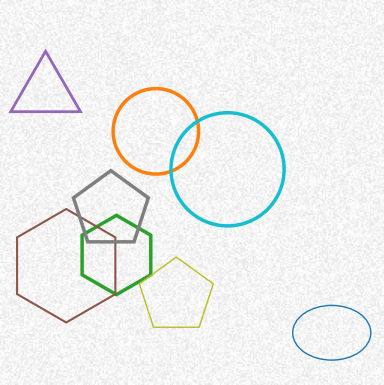[{"shape": "oval", "thickness": 1, "radius": 0.51, "center": [0.862, 0.136]}, {"shape": "circle", "thickness": 2.5, "radius": 0.55, "center": [0.405, 0.659]}, {"shape": "hexagon", "thickness": 2.5, "radius": 0.51, "center": [0.302, 0.338]}, {"shape": "triangle", "thickness": 2, "radius": 0.52, "center": [0.118, 0.762]}, {"shape": "hexagon", "thickness": 1.5, "radius": 0.74, "center": [0.172, 0.31]}, {"shape": "pentagon", "thickness": 2.5, "radius": 0.51, "center": [0.288, 0.455]}, {"shape": "pentagon", "thickness": 1, "radius": 0.5, "center": [0.458, 0.232]}, {"shape": "circle", "thickness": 2.5, "radius": 0.73, "center": [0.591, 0.56]}]